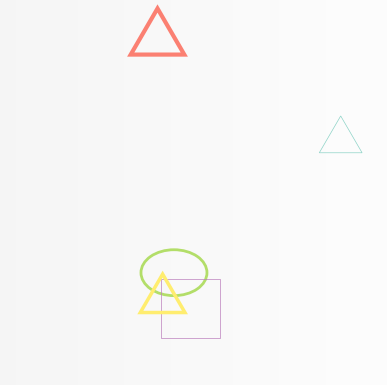[{"shape": "triangle", "thickness": 0.5, "radius": 0.32, "center": [0.879, 0.635]}, {"shape": "triangle", "thickness": 3, "radius": 0.4, "center": [0.406, 0.898]}, {"shape": "oval", "thickness": 2, "radius": 0.43, "center": [0.449, 0.292]}, {"shape": "square", "thickness": 0.5, "radius": 0.38, "center": [0.491, 0.198]}, {"shape": "triangle", "thickness": 2.5, "radius": 0.33, "center": [0.42, 0.221]}]